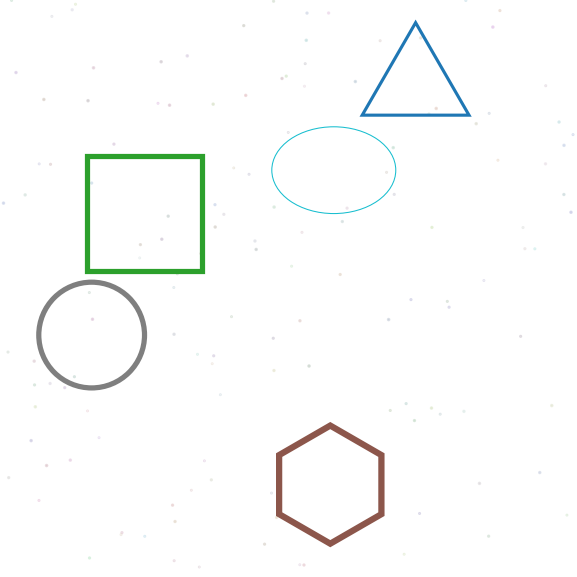[{"shape": "triangle", "thickness": 1.5, "radius": 0.53, "center": [0.72, 0.853]}, {"shape": "square", "thickness": 2.5, "radius": 0.5, "center": [0.25, 0.63]}, {"shape": "hexagon", "thickness": 3, "radius": 0.51, "center": [0.572, 0.16]}, {"shape": "circle", "thickness": 2.5, "radius": 0.46, "center": [0.159, 0.419]}, {"shape": "oval", "thickness": 0.5, "radius": 0.54, "center": [0.578, 0.704]}]